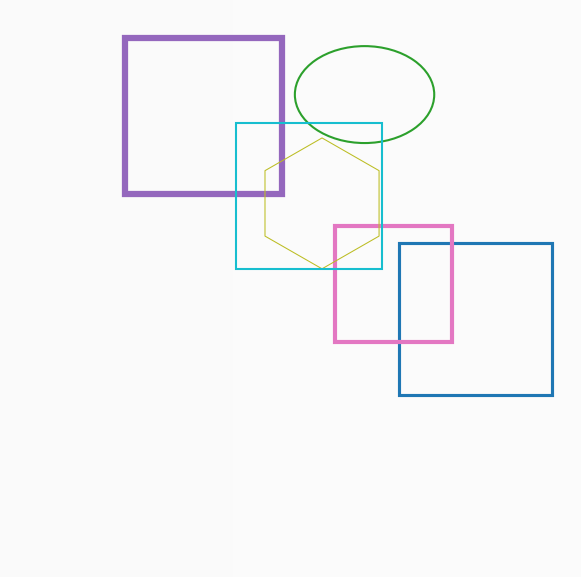[{"shape": "square", "thickness": 1.5, "radius": 0.66, "center": [0.818, 0.447]}, {"shape": "oval", "thickness": 1, "radius": 0.6, "center": [0.627, 0.835]}, {"shape": "square", "thickness": 3, "radius": 0.68, "center": [0.35, 0.798]}, {"shape": "square", "thickness": 2, "radius": 0.5, "center": [0.678, 0.508]}, {"shape": "hexagon", "thickness": 0.5, "radius": 0.57, "center": [0.554, 0.647]}, {"shape": "square", "thickness": 1, "radius": 0.63, "center": [0.532, 0.659]}]